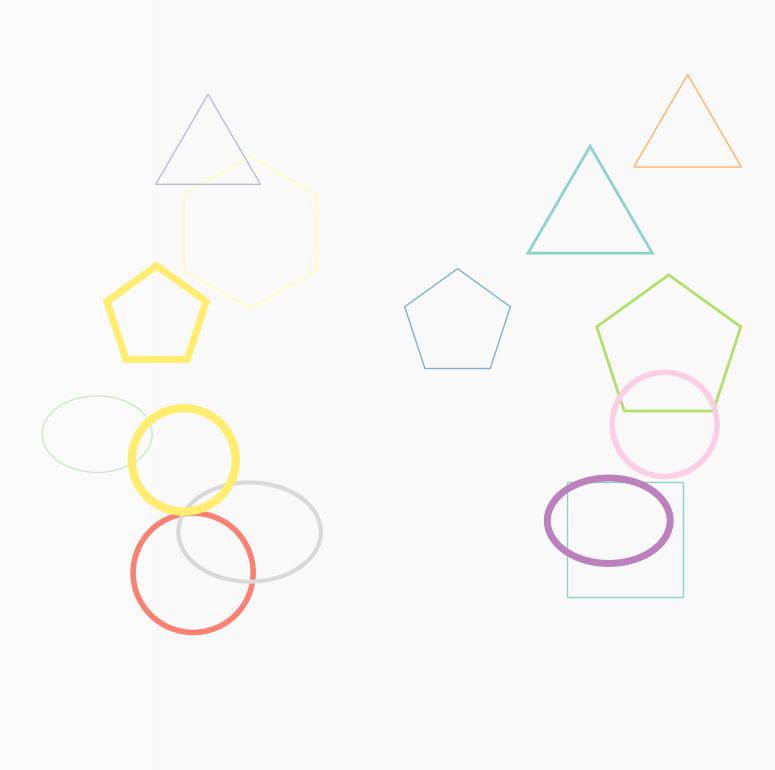[{"shape": "square", "thickness": 0.5, "radius": 0.38, "center": [0.806, 0.299]}, {"shape": "triangle", "thickness": 1, "radius": 0.46, "center": [0.761, 0.718]}, {"shape": "hexagon", "thickness": 0.5, "radius": 0.49, "center": [0.323, 0.698]}, {"shape": "triangle", "thickness": 0.5, "radius": 0.39, "center": [0.269, 0.8]}, {"shape": "circle", "thickness": 2, "radius": 0.39, "center": [0.249, 0.256]}, {"shape": "pentagon", "thickness": 0.5, "radius": 0.36, "center": [0.59, 0.579]}, {"shape": "triangle", "thickness": 0.5, "radius": 0.4, "center": [0.887, 0.823]}, {"shape": "pentagon", "thickness": 1, "radius": 0.49, "center": [0.863, 0.545]}, {"shape": "circle", "thickness": 2, "radius": 0.34, "center": [0.858, 0.449]}, {"shape": "oval", "thickness": 1.5, "radius": 0.46, "center": [0.322, 0.309]}, {"shape": "oval", "thickness": 2.5, "radius": 0.4, "center": [0.785, 0.324]}, {"shape": "oval", "thickness": 0.5, "radius": 0.36, "center": [0.125, 0.436]}, {"shape": "circle", "thickness": 3, "radius": 0.34, "center": [0.237, 0.403]}, {"shape": "pentagon", "thickness": 2.5, "radius": 0.34, "center": [0.202, 0.588]}]